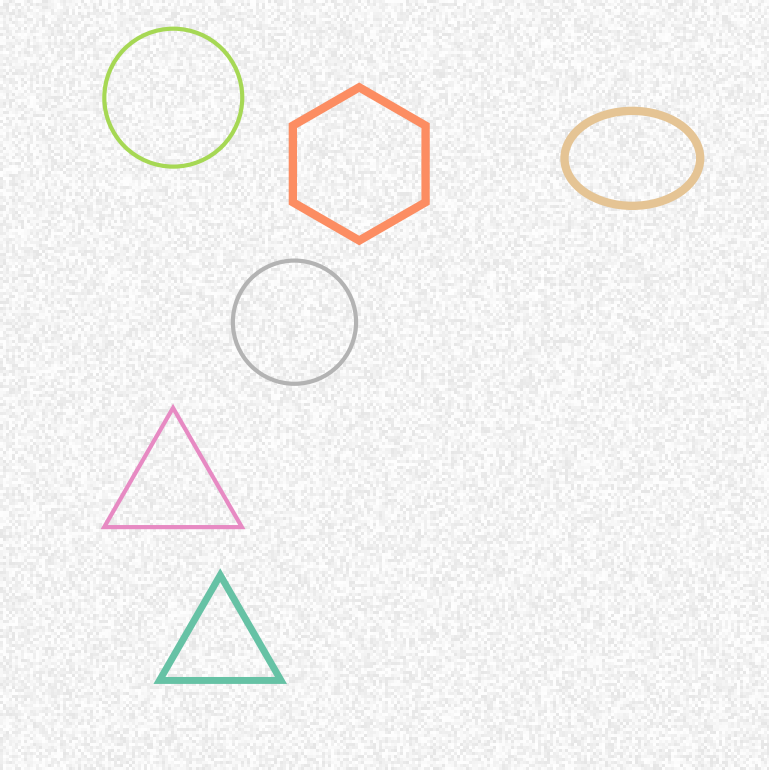[{"shape": "triangle", "thickness": 2.5, "radius": 0.46, "center": [0.286, 0.162]}, {"shape": "hexagon", "thickness": 3, "radius": 0.5, "center": [0.467, 0.787]}, {"shape": "triangle", "thickness": 1.5, "radius": 0.52, "center": [0.225, 0.367]}, {"shape": "circle", "thickness": 1.5, "radius": 0.45, "center": [0.225, 0.873]}, {"shape": "oval", "thickness": 3, "radius": 0.44, "center": [0.821, 0.794]}, {"shape": "circle", "thickness": 1.5, "radius": 0.4, "center": [0.382, 0.582]}]